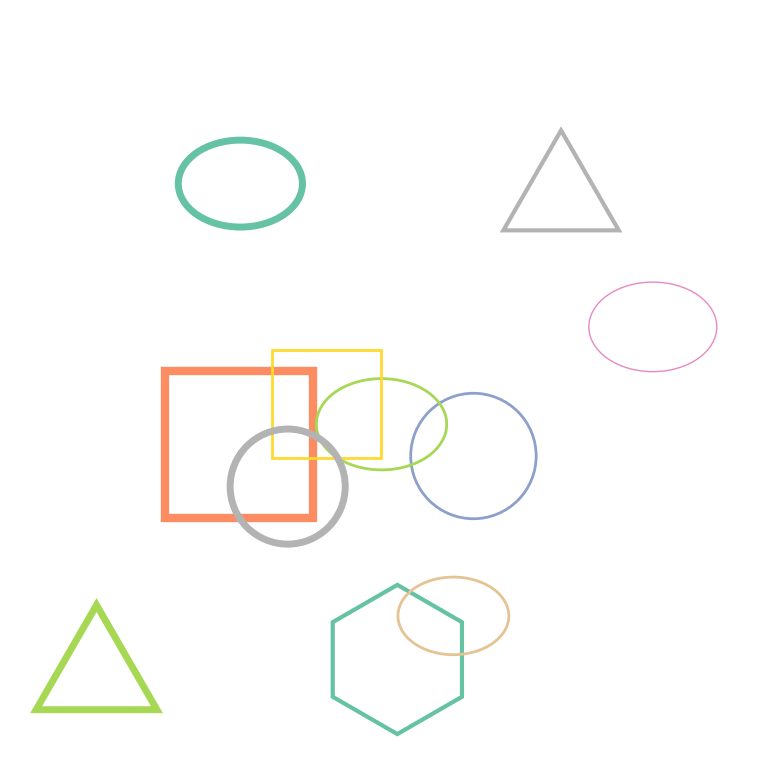[{"shape": "hexagon", "thickness": 1.5, "radius": 0.48, "center": [0.516, 0.144]}, {"shape": "oval", "thickness": 2.5, "radius": 0.4, "center": [0.312, 0.762]}, {"shape": "square", "thickness": 3, "radius": 0.48, "center": [0.31, 0.423]}, {"shape": "circle", "thickness": 1, "radius": 0.41, "center": [0.615, 0.408]}, {"shape": "oval", "thickness": 0.5, "radius": 0.42, "center": [0.848, 0.575]}, {"shape": "triangle", "thickness": 2.5, "radius": 0.45, "center": [0.125, 0.124]}, {"shape": "oval", "thickness": 1, "radius": 0.42, "center": [0.495, 0.449]}, {"shape": "square", "thickness": 1, "radius": 0.35, "center": [0.424, 0.476]}, {"shape": "oval", "thickness": 1, "radius": 0.36, "center": [0.589, 0.2]}, {"shape": "triangle", "thickness": 1.5, "radius": 0.43, "center": [0.729, 0.744]}, {"shape": "circle", "thickness": 2.5, "radius": 0.37, "center": [0.374, 0.368]}]